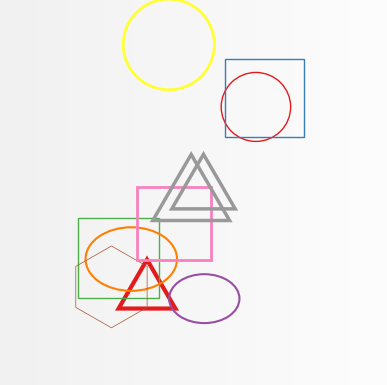[{"shape": "circle", "thickness": 1, "radius": 0.45, "center": [0.66, 0.722]}, {"shape": "triangle", "thickness": 3, "radius": 0.42, "center": [0.379, 0.241]}, {"shape": "square", "thickness": 1, "radius": 0.51, "center": [0.682, 0.746]}, {"shape": "square", "thickness": 1, "radius": 0.52, "center": [0.306, 0.33]}, {"shape": "oval", "thickness": 1.5, "radius": 0.45, "center": [0.527, 0.224]}, {"shape": "oval", "thickness": 1.5, "radius": 0.59, "center": [0.339, 0.327]}, {"shape": "circle", "thickness": 2, "radius": 0.59, "center": [0.436, 0.884]}, {"shape": "hexagon", "thickness": 0.5, "radius": 0.53, "center": [0.288, 0.255]}, {"shape": "square", "thickness": 2, "radius": 0.48, "center": [0.449, 0.419]}, {"shape": "triangle", "thickness": 2.5, "radius": 0.47, "center": [0.525, 0.505]}, {"shape": "triangle", "thickness": 2.5, "radius": 0.57, "center": [0.493, 0.484]}]